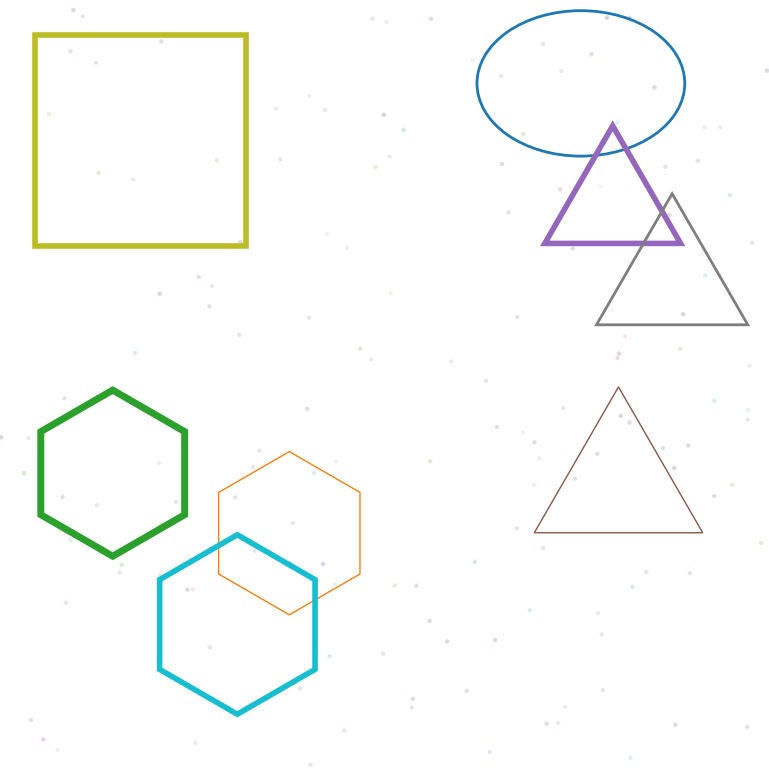[{"shape": "oval", "thickness": 1, "radius": 0.67, "center": [0.754, 0.892]}, {"shape": "hexagon", "thickness": 0.5, "radius": 0.53, "center": [0.376, 0.308]}, {"shape": "hexagon", "thickness": 2.5, "radius": 0.54, "center": [0.146, 0.385]}, {"shape": "triangle", "thickness": 2, "radius": 0.51, "center": [0.796, 0.735]}, {"shape": "triangle", "thickness": 0.5, "radius": 0.63, "center": [0.803, 0.371]}, {"shape": "triangle", "thickness": 1, "radius": 0.57, "center": [0.873, 0.635]}, {"shape": "square", "thickness": 2, "radius": 0.69, "center": [0.182, 0.818]}, {"shape": "hexagon", "thickness": 2, "radius": 0.58, "center": [0.308, 0.189]}]